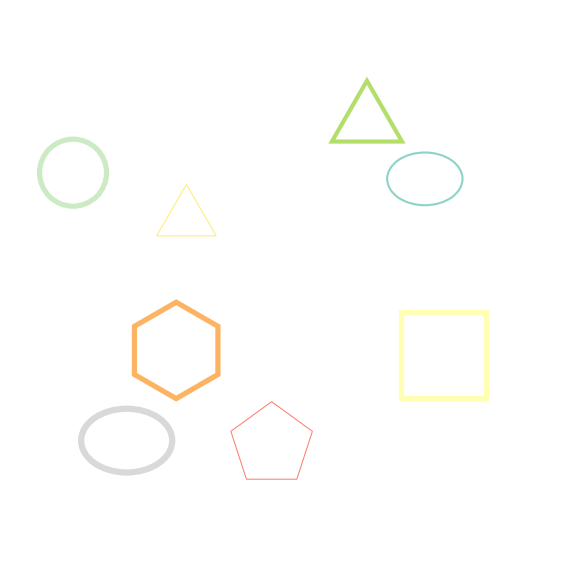[{"shape": "oval", "thickness": 1, "radius": 0.33, "center": [0.736, 0.689]}, {"shape": "square", "thickness": 2.5, "radius": 0.37, "center": [0.768, 0.384]}, {"shape": "pentagon", "thickness": 0.5, "radius": 0.37, "center": [0.47, 0.229]}, {"shape": "hexagon", "thickness": 2.5, "radius": 0.42, "center": [0.305, 0.392]}, {"shape": "triangle", "thickness": 2, "radius": 0.35, "center": [0.635, 0.789]}, {"shape": "oval", "thickness": 3, "radius": 0.39, "center": [0.219, 0.236]}, {"shape": "circle", "thickness": 2.5, "radius": 0.29, "center": [0.126, 0.7]}, {"shape": "triangle", "thickness": 0.5, "radius": 0.3, "center": [0.323, 0.62]}]